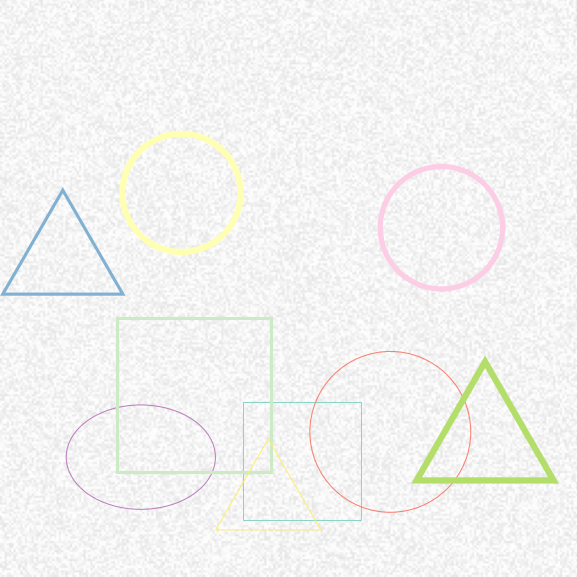[{"shape": "square", "thickness": 0.5, "radius": 0.51, "center": [0.523, 0.201]}, {"shape": "circle", "thickness": 3, "radius": 0.51, "center": [0.314, 0.665]}, {"shape": "circle", "thickness": 0.5, "radius": 0.7, "center": [0.676, 0.251]}, {"shape": "triangle", "thickness": 1.5, "radius": 0.6, "center": [0.109, 0.55]}, {"shape": "triangle", "thickness": 3, "radius": 0.68, "center": [0.84, 0.236]}, {"shape": "circle", "thickness": 2.5, "radius": 0.53, "center": [0.764, 0.605]}, {"shape": "oval", "thickness": 0.5, "radius": 0.65, "center": [0.244, 0.208]}, {"shape": "square", "thickness": 1.5, "radius": 0.67, "center": [0.336, 0.315]}, {"shape": "triangle", "thickness": 0.5, "radius": 0.53, "center": [0.465, 0.134]}]